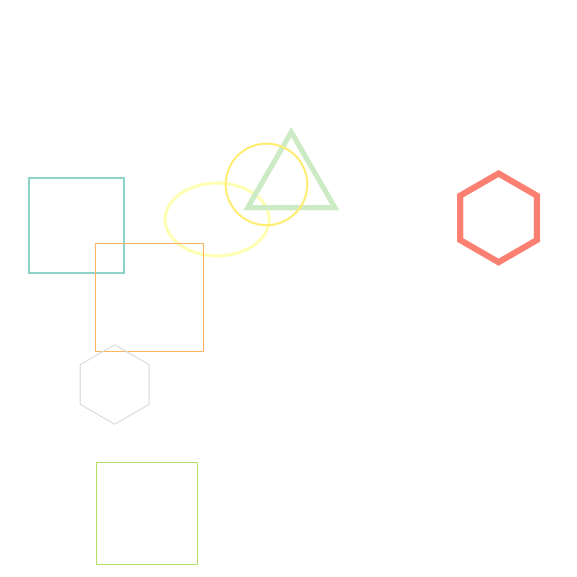[{"shape": "square", "thickness": 1, "radius": 0.41, "center": [0.133, 0.609]}, {"shape": "oval", "thickness": 1.5, "radius": 0.45, "center": [0.376, 0.619]}, {"shape": "hexagon", "thickness": 3, "radius": 0.38, "center": [0.863, 0.622]}, {"shape": "square", "thickness": 0.5, "radius": 0.47, "center": [0.258, 0.485]}, {"shape": "square", "thickness": 0.5, "radius": 0.44, "center": [0.254, 0.11]}, {"shape": "hexagon", "thickness": 0.5, "radius": 0.34, "center": [0.199, 0.333]}, {"shape": "triangle", "thickness": 2.5, "radius": 0.44, "center": [0.504, 0.683]}, {"shape": "circle", "thickness": 1, "radius": 0.35, "center": [0.462, 0.68]}]